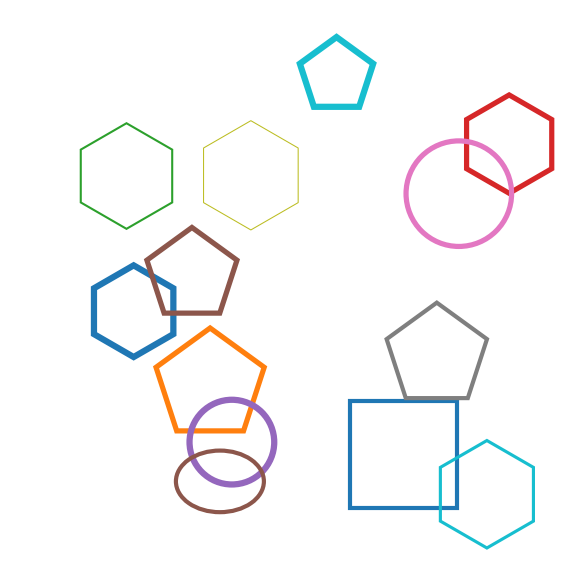[{"shape": "hexagon", "thickness": 3, "radius": 0.4, "center": [0.231, 0.46]}, {"shape": "square", "thickness": 2, "radius": 0.46, "center": [0.699, 0.212]}, {"shape": "pentagon", "thickness": 2.5, "radius": 0.49, "center": [0.364, 0.333]}, {"shape": "hexagon", "thickness": 1, "radius": 0.46, "center": [0.219, 0.694]}, {"shape": "hexagon", "thickness": 2.5, "radius": 0.43, "center": [0.882, 0.75]}, {"shape": "circle", "thickness": 3, "radius": 0.37, "center": [0.402, 0.234]}, {"shape": "pentagon", "thickness": 2.5, "radius": 0.41, "center": [0.332, 0.523]}, {"shape": "oval", "thickness": 2, "radius": 0.38, "center": [0.381, 0.166]}, {"shape": "circle", "thickness": 2.5, "radius": 0.46, "center": [0.794, 0.664]}, {"shape": "pentagon", "thickness": 2, "radius": 0.46, "center": [0.756, 0.384]}, {"shape": "hexagon", "thickness": 0.5, "radius": 0.47, "center": [0.434, 0.696]}, {"shape": "pentagon", "thickness": 3, "radius": 0.33, "center": [0.583, 0.868]}, {"shape": "hexagon", "thickness": 1.5, "radius": 0.47, "center": [0.843, 0.143]}]